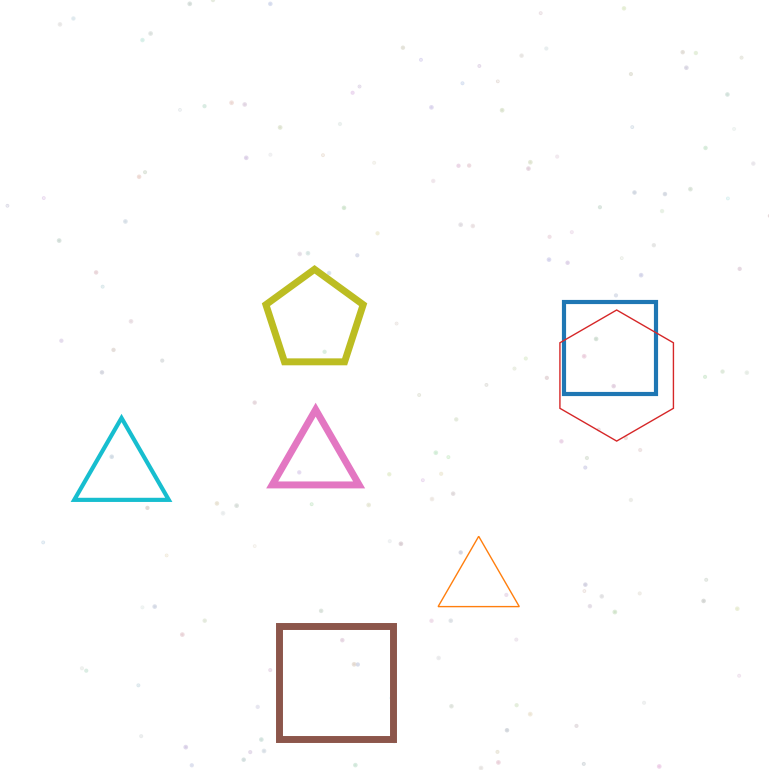[{"shape": "square", "thickness": 1.5, "radius": 0.3, "center": [0.792, 0.547]}, {"shape": "triangle", "thickness": 0.5, "radius": 0.3, "center": [0.622, 0.243]}, {"shape": "hexagon", "thickness": 0.5, "radius": 0.43, "center": [0.801, 0.512]}, {"shape": "square", "thickness": 2.5, "radius": 0.37, "center": [0.436, 0.114]}, {"shape": "triangle", "thickness": 2.5, "radius": 0.33, "center": [0.41, 0.403]}, {"shape": "pentagon", "thickness": 2.5, "radius": 0.33, "center": [0.408, 0.584]}, {"shape": "triangle", "thickness": 1.5, "radius": 0.35, "center": [0.158, 0.386]}]